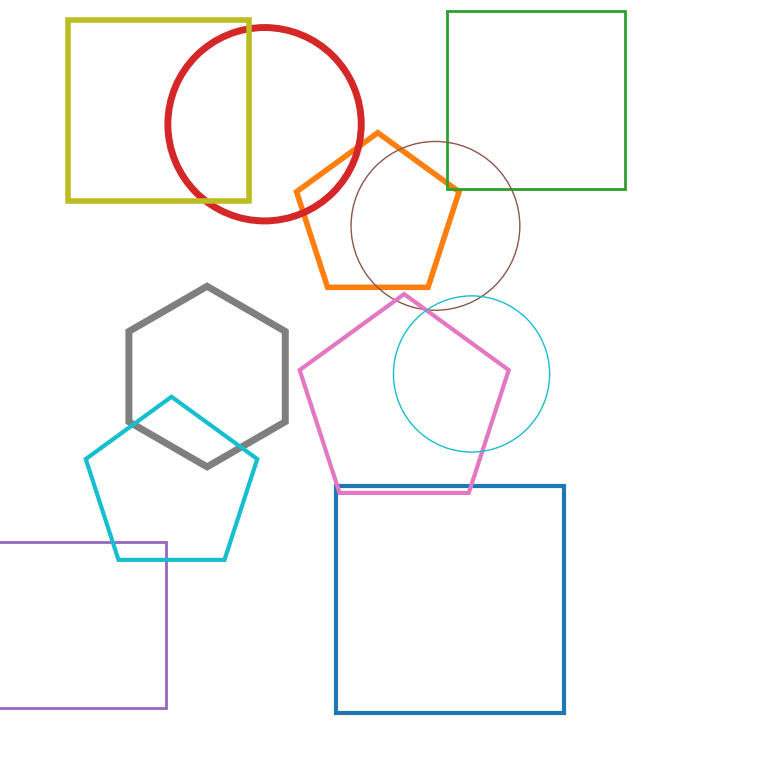[{"shape": "square", "thickness": 1.5, "radius": 0.74, "center": [0.584, 0.222]}, {"shape": "pentagon", "thickness": 2, "radius": 0.55, "center": [0.491, 0.717]}, {"shape": "square", "thickness": 1, "radius": 0.58, "center": [0.696, 0.87]}, {"shape": "circle", "thickness": 2.5, "radius": 0.63, "center": [0.344, 0.839]}, {"shape": "square", "thickness": 1, "radius": 0.54, "center": [0.107, 0.188]}, {"shape": "circle", "thickness": 0.5, "radius": 0.55, "center": [0.566, 0.707]}, {"shape": "pentagon", "thickness": 1.5, "radius": 0.71, "center": [0.525, 0.475]}, {"shape": "hexagon", "thickness": 2.5, "radius": 0.59, "center": [0.269, 0.511]}, {"shape": "square", "thickness": 2, "radius": 0.58, "center": [0.206, 0.857]}, {"shape": "pentagon", "thickness": 1.5, "radius": 0.59, "center": [0.223, 0.368]}, {"shape": "circle", "thickness": 0.5, "radius": 0.51, "center": [0.612, 0.514]}]